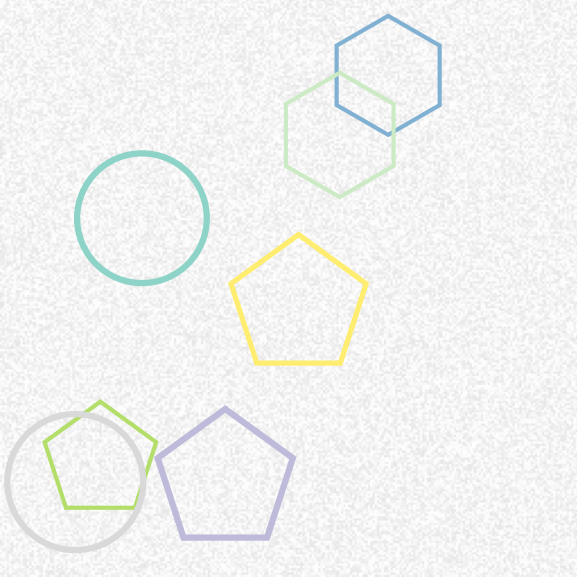[{"shape": "circle", "thickness": 3, "radius": 0.56, "center": [0.246, 0.621]}, {"shape": "pentagon", "thickness": 3, "radius": 0.62, "center": [0.39, 0.168]}, {"shape": "hexagon", "thickness": 2, "radius": 0.52, "center": [0.672, 0.869]}, {"shape": "pentagon", "thickness": 2, "radius": 0.51, "center": [0.174, 0.202]}, {"shape": "circle", "thickness": 3, "radius": 0.59, "center": [0.13, 0.164]}, {"shape": "hexagon", "thickness": 2, "radius": 0.54, "center": [0.588, 0.765]}, {"shape": "pentagon", "thickness": 2.5, "radius": 0.62, "center": [0.517, 0.47]}]